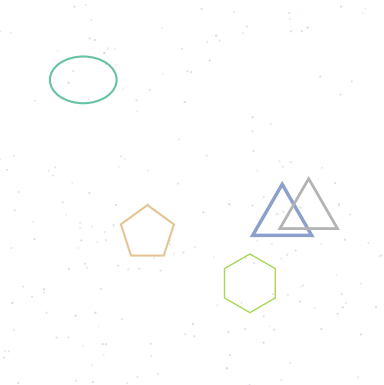[{"shape": "oval", "thickness": 1.5, "radius": 0.43, "center": [0.216, 0.793]}, {"shape": "triangle", "thickness": 2.5, "radius": 0.44, "center": [0.733, 0.433]}, {"shape": "hexagon", "thickness": 1, "radius": 0.38, "center": [0.649, 0.264]}, {"shape": "pentagon", "thickness": 1.5, "radius": 0.36, "center": [0.383, 0.395]}, {"shape": "triangle", "thickness": 2, "radius": 0.43, "center": [0.802, 0.449]}]